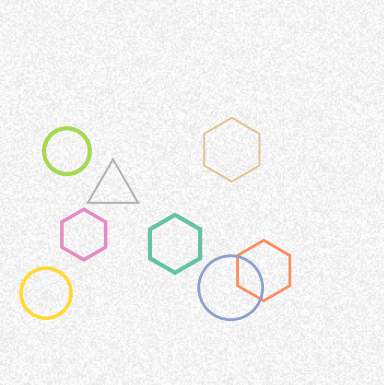[{"shape": "hexagon", "thickness": 3, "radius": 0.38, "center": [0.455, 0.367]}, {"shape": "hexagon", "thickness": 2, "radius": 0.39, "center": [0.685, 0.297]}, {"shape": "circle", "thickness": 2, "radius": 0.42, "center": [0.599, 0.253]}, {"shape": "hexagon", "thickness": 2.5, "radius": 0.33, "center": [0.218, 0.391]}, {"shape": "circle", "thickness": 3, "radius": 0.3, "center": [0.174, 0.607]}, {"shape": "circle", "thickness": 2.5, "radius": 0.33, "center": [0.12, 0.239]}, {"shape": "hexagon", "thickness": 1.5, "radius": 0.41, "center": [0.602, 0.611]}, {"shape": "triangle", "thickness": 1.5, "radius": 0.38, "center": [0.293, 0.511]}]